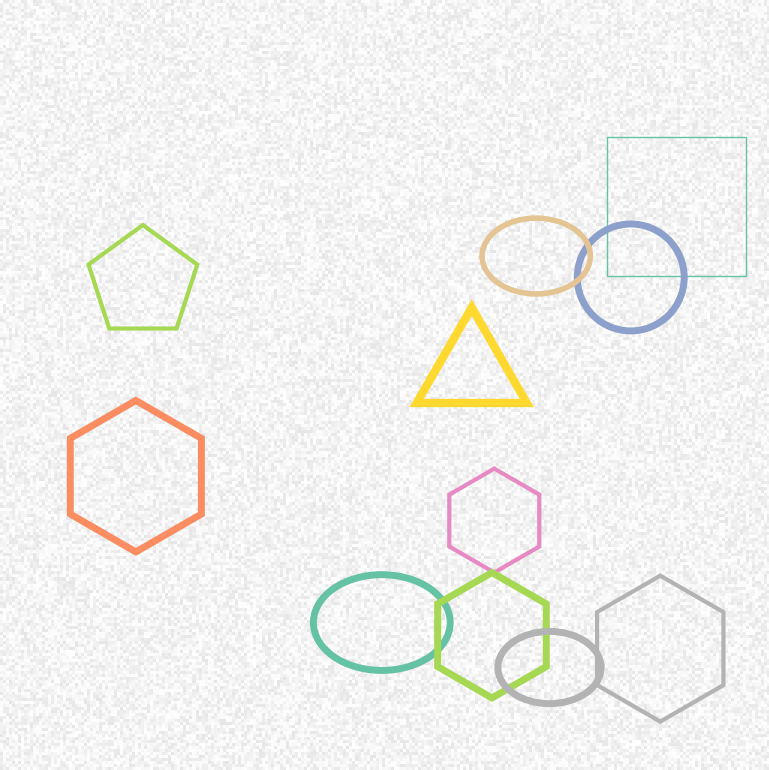[{"shape": "square", "thickness": 0.5, "radius": 0.45, "center": [0.879, 0.732]}, {"shape": "oval", "thickness": 2.5, "radius": 0.44, "center": [0.496, 0.191]}, {"shape": "hexagon", "thickness": 2.5, "radius": 0.49, "center": [0.176, 0.382]}, {"shape": "circle", "thickness": 2.5, "radius": 0.35, "center": [0.819, 0.64]}, {"shape": "hexagon", "thickness": 1.5, "radius": 0.34, "center": [0.642, 0.324]}, {"shape": "pentagon", "thickness": 1.5, "radius": 0.37, "center": [0.186, 0.633]}, {"shape": "hexagon", "thickness": 2.5, "radius": 0.41, "center": [0.639, 0.175]}, {"shape": "triangle", "thickness": 3, "radius": 0.41, "center": [0.613, 0.518]}, {"shape": "oval", "thickness": 2, "radius": 0.35, "center": [0.696, 0.667]}, {"shape": "oval", "thickness": 2.5, "radius": 0.34, "center": [0.714, 0.133]}, {"shape": "hexagon", "thickness": 1.5, "radius": 0.47, "center": [0.857, 0.158]}]